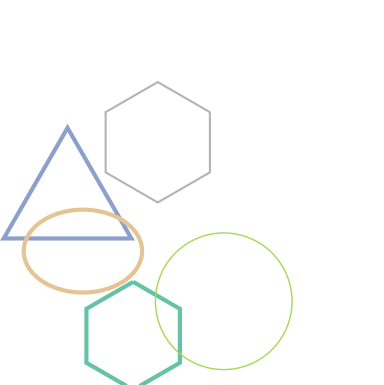[{"shape": "hexagon", "thickness": 3, "radius": 0.7, "center": [0.346, 0.128]}, {"shape": "triangle", "thickness": 3, "radius": 0.96, "center": [0.175, 0.476]}, {"shape": "circle", "thickness": 1, "radius": 0.89, "center": [0.581, 0.217]}, {"shape": "oval", "thickness": 3, "radius": 0.77, "center": [0.215, 0.348]}, {"shape": "hexagon", "thickness": 1.5, "radius": 0.78, "center": [0.41, 0.63]}]